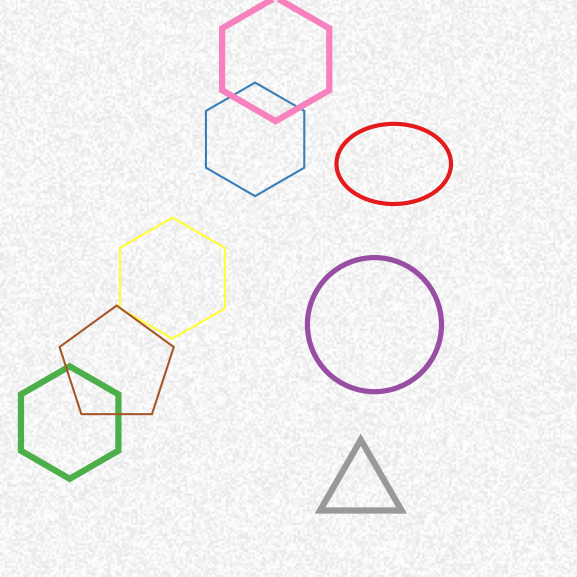[{"shape": "oval", "thickness": 2, "radius": 0.5, "center": [0.682, 0.715]}, {"shape": "hexagon", "thickness": 1, "radius": 0.49, "center": [0.442, 0.758]}, {"shape": "hexagon", "thickness": 3, "radius": 0.49, "center": [0.121, 0.267]}, {"shape": "circle", "thickness": 2.5, "radius": 0.58, "center": [0.648, 0.437]}, {"shape": "hexagon", "thickness": 1, "radius": 0.52, "center": [0.299, 0.517]}, {"shape": "pentagon", "thickness": 1, "radius": 0.52, "center": [0.202, 0.366]}, {"shape": "hexagon", "thickness": 3, "radius": 0.54, "center": [0.477, 0.896]}, {"shape": "triangle", "thickness": 3, "radius": 0.41, "center": [0.625, 0.156]}]